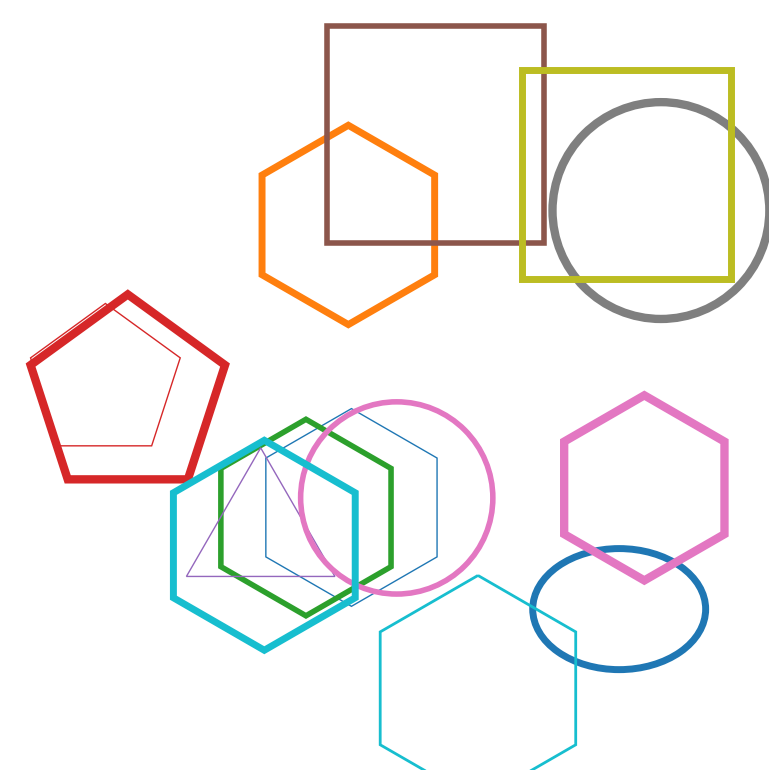[{"shape": "oval", "thickness": 2.5, "radius": 0.56, "center": [0.804, 0.209]}, {"shape": "hexagon", "thickness": 0.5, "radius": 0.64, "center": [0.456, 0.341]}, {"shape": "hexagon", "thickness": 2.5, "radius": 0.65, "center": [0.452, 0.708]}, {"shape": "hexagon", "thickness": 2, "radius": 0.64, "center": [0.397, 0.328]}, {"shape": "pentagon", "thickness": 3, "radius": 0.66, "center": [0.166, 0.485]}, {"shape": "pentagon", "thickness": 0.5, "radius": 0.51, "center": [0.137, 0.504]}, {"shape": "triangle", "thickness": 0.5, "radius": 0.56, "center": [0.339, 0.307]}, {"shape": "square", "thickness": 2, "radius": 0.71, "center": [0.566, 0.825]}, {"shape": "circle", "thickness": 2, "radius": 0.62, "center": [0.515, 0.353]}, {"shape": "hexagon", "thickness": 3, "radius": 0.6, "center": [0.837, 0.366]}, {"shape": "circle", "thickness": 3, "radius": 0.7, "center": [0.858, 0.727]}, {"shape": "square", "thickness": 2.5, "radius": 0.68, "center": [0.814, 0.773]}, {"shape": "hexagon", "thickness": 1, "radius": 0.73, "center": [0.621, 0.106]}, {"shape": "hexagon", "thickness": 2.5, "radius": 0.68, "center": [0.343, 0.292]}]